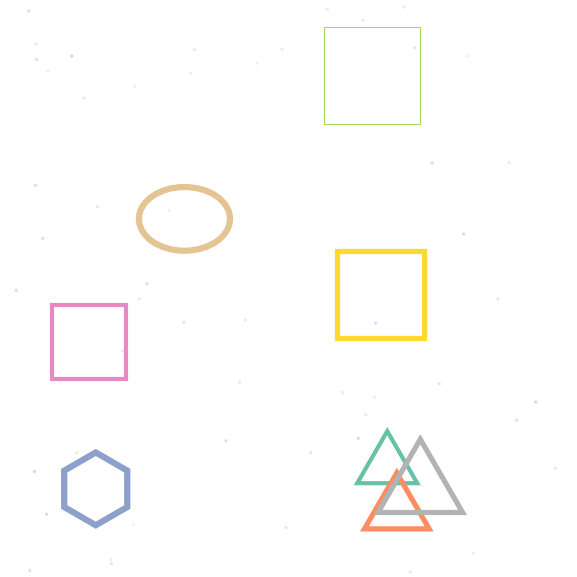[{"shape": "triangle", "thickness": 2, "radius": 0.3, "center": [0.671, 0.192]}, {"shape": "triangle", "thickness": 2.5, "radius": 0.32, "center": [0.687, 0.116]}, {"shape": "hexagon", "thickness": 3, "radius": 0.32, "center": [0.166, 0.153]}, {"shape": "square", "thickness": 2, "radius": 0.32, "center": [0.154, 0.407]}, {"shape": "square", "thickness": 0.5, "radius": 0.42, "center": [0.644, 0.868]}, {"shape": "square", "thickness": 2.5, "radius": 0.38, "center": [0.659, 0.489]}, {"shape": "oval", "thickness": 3, "radius": 0.39, "center": [0.319, 0.62]}, {"shape": "triangle", "thickness": 2.5, "radius": 0.42, "center": [0.728, 0.154]}]